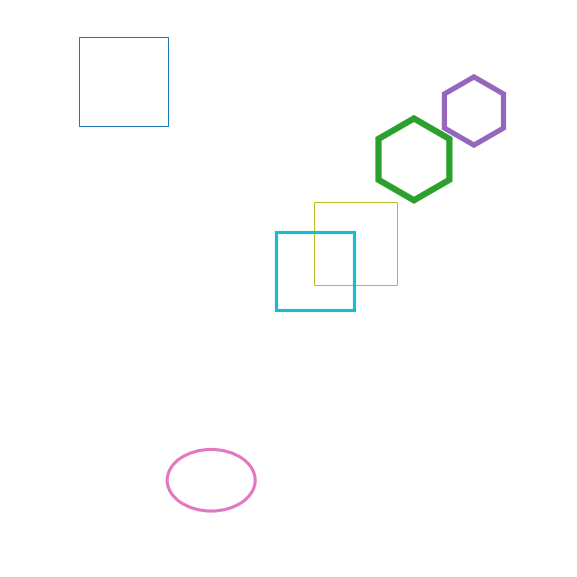[{"shape": "square", "thickness": 0.5, "radius": 0.39, "center": [0.213, 0.858]}, {"shape": "hexagon", "thickness": 3, "radius": 0.35, "center": [0.717, 0.723]}, {"shape": "hexagon", "thickness": 2.5, "radius": 0.3, "center": [0.821, 0.807]}, {"shape": "oval", "thickness": 1.5, "radius": 0.38, "center": [0.366, 0.168]}, {"shape": "square", "thickness": 0.5, "radius": 0.36, "center": [0.616, 0.577]}, {"shape": "square", "thickness": 1.5, "radius": 0.34, "center": [0.546, 0.53]}]